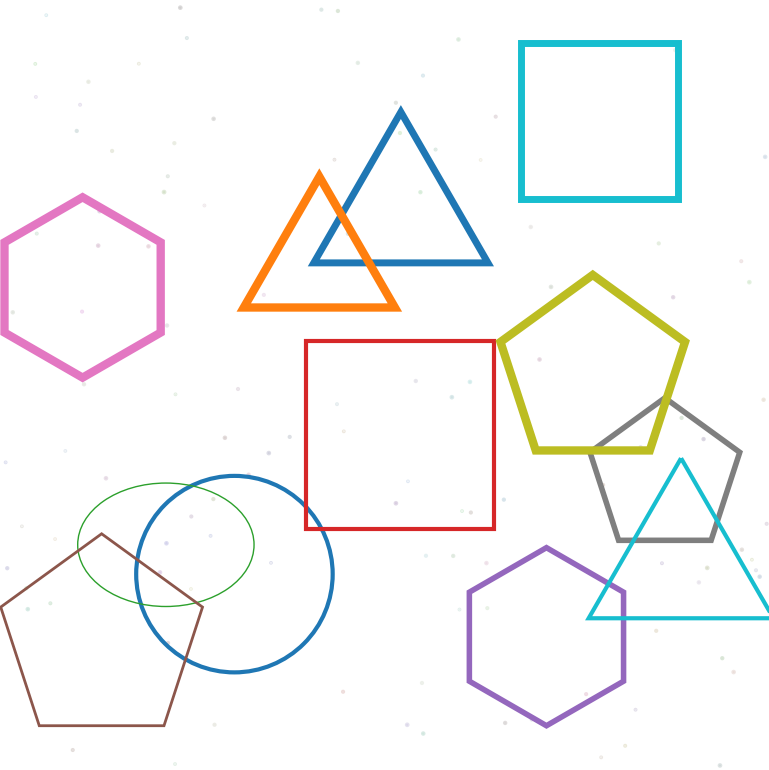[{"shape": "circle", "thickness": 1.5, "radius": 0.64, "center": [0.304, 0.254]}, {"shape": "triangle", "thickness": 2.5, "radius": 0.65, "center": [0.521, 0.724]}, {"shape": "triangle", "thickness": 3, "radius": 0.57, "center": [0.415, 0.657]}, {"shape": "oval", "thickness": 0.5, "radius": 0.57, "center": [0.215, 0.292]}, {"shape": "square", "thickness": 1.5, "radius": 0.61, "center": [0.519, 0.435]}, {"shape": "hexagon", "thickness": 2, "radius": 0.58, "center": [0.71, 0.173]}, {"shape": "pentagon", "thickness": 1, "radius": 0.69, "center": [0.132, 0.169]}, {"shape": "hexagon", "thickness": 3, "radius": 0.59, "center": [0.107, 0.627]}, {"shape": "pentagon", "thickness": 2, "radius": 0.51, "center": [0.863, 0.381]}, {"shape": "pentagon", "thickness": 3, "radius": 0.63, "center": [0.77, 0.517]}, {"shape": "square", "thickness": 2.5, "radius": 0.51, "center": [0.779, 0.843]}, {"shape": "triangle", "thickness": 1.5, "radius": 0.69, "center": [0.884, 0.266]}]